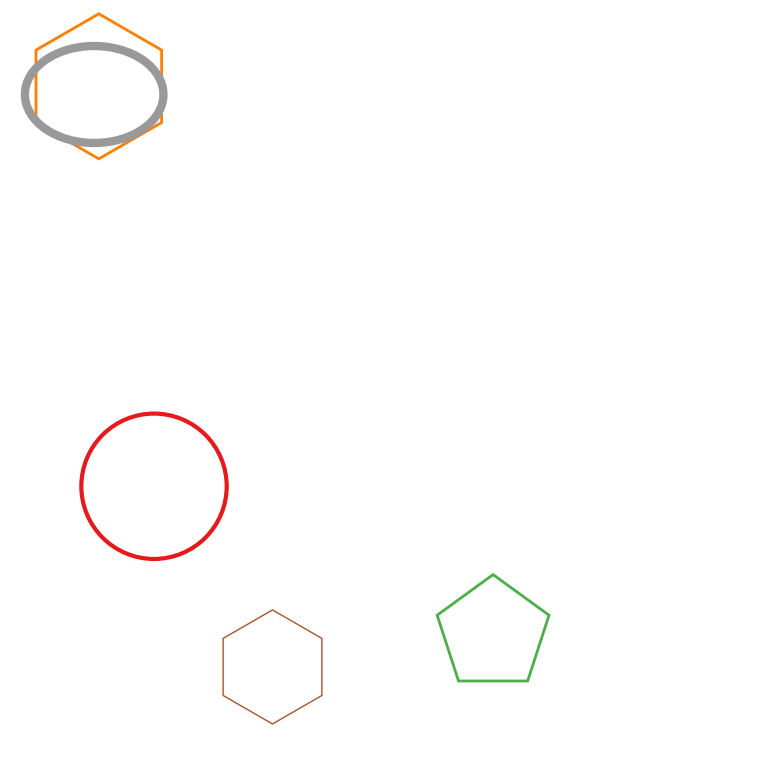[{"shape": "circle", "thickness": 1.5, "radius": 0.47, "center": [0.2, 0.368]}, {"shape": "pentagon", "thickness": 1, "radius": 0.38, "center": [0.64, 0.177]}, {"shape": "hexagon", "thickness": 1, "radius": 0.47, "center": [0.128, 0.888]}, {"shape": "hexagon", "thickness": 0.5, "radius": 0.37, "center": [0.354, 0.134]}, {"shape": "oval", "thickness": 3, "radius": 0.45, "center": [0.122, 0.877]}]